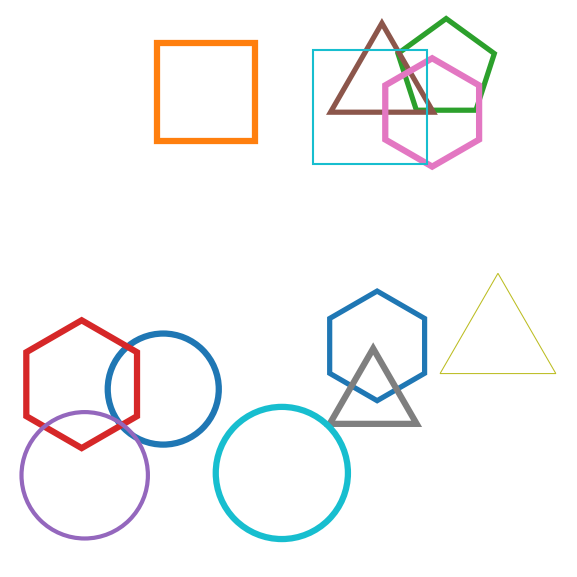[{"shape": "hexagon", "thickness": 2.5, "radius": 0.47, "center": [0.653, 0.4]}, {"shape": "circle", "thickness": 3, "radius": 0.48, "center": [0.283, 0.325]}, {"shape": "square", "thickness": 3, "radius": 0.43, "center": [0.357, 0.84]}, {"shape": "pentagon", "thickness": 2.5, "radius": 0.44, "center": [0.773, 0.879]}, {"shape": "hexagon", "thickness": 3, "radius": 0.55, "center": [0.141, 0.334]}, {"shape": "circle", "thickness": 2, "radius": 0.55, "center": [0.147, 0.176]}, {"shape": "triangle", "thickness": 2.5, "radius": 0.51, "center": [0.661, 0.856]}, {"shape": "hexagon", "thickness": 3, "radius": 0.47, "center": [0.748, 0.804]}, {"shape": "triangle", "thickness": 3, "radius": 0.43, "center": [0.646, 0.309]}, {"shape": "triangle", "thickness": 0.5, "radius": 0.58, "center": [0.862, 0.41]}, {"shape": "circle", "thickness": 3, "radius": 0.57, "center": [0.488, 0.18]}, {"shape": "square", "thickness": 1, "radius": 0.49, "center": [0.64, 0.814]}]